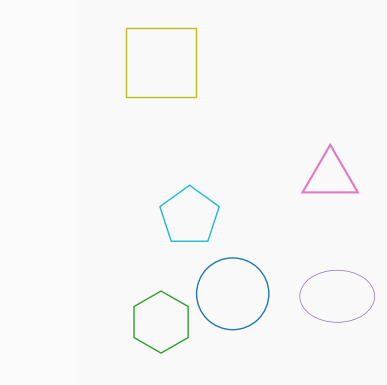[{"shape": "circle", "thickness": 1, "radius": 0.47, "center": [0.601, 0.237]}, {"shape": "hexagon", "thickness": 1, "radius": 0.4, "center": [0.416, 0.164]}, {"shape": "oval", "thickness": 0.5, "radius": 0.48, "center": [0.87, 0.23]}, {"shape": "triangle", "thickness": 1.5, "radius": 0.41, "center": [0.852, 0.542]}, {"shape": "square", "thickness": 1, "radius": 0.45, "center": [0.417, 0.837]}, {"shape": "pentagon", "thickness": 1, "radius": 0.4, "center": [0.489, 0.438]}]